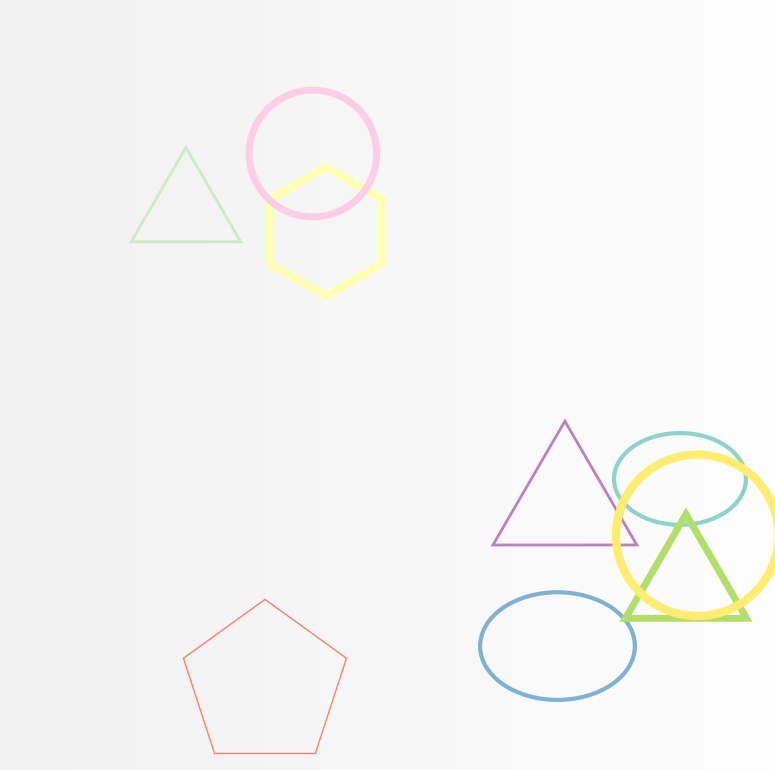[{"shape": "oval", "thickness": 1.5, "radius": 0.43, "center": [0.877, 0.378]}, {"shape": "hexagon", "thickness": 3, "radius": 0.42, "center": [0.421, 0.699]}, {"shape": "pentagon", "thickness": 0.5, "radius": 0.55, "center": [0.342, 0.111]}, {"shape": "oval", "thickness": 1.5, "radius": 0.5, "center": [0.719, 0.161]}, {"shape": "triangle", "thickness": 2.5, "radius": 0.45, "center": [0.885, 0.242]}, {"shape": "circle", "thickness": 2.5, "radius": 0.41, "center": [0.404, 0.801]}, {"shape": "triangle", "thickness": 1, "radius": 0.54, "center": [0.729, 0.346]}, {"shape": "triangle", "thickness": 1, "radius": 0.41, "center": [0.24, 0.727]}, {"shape": "circle", "thickness": 3, "radius": 0.52, "center": [0.9, 0.305]}]